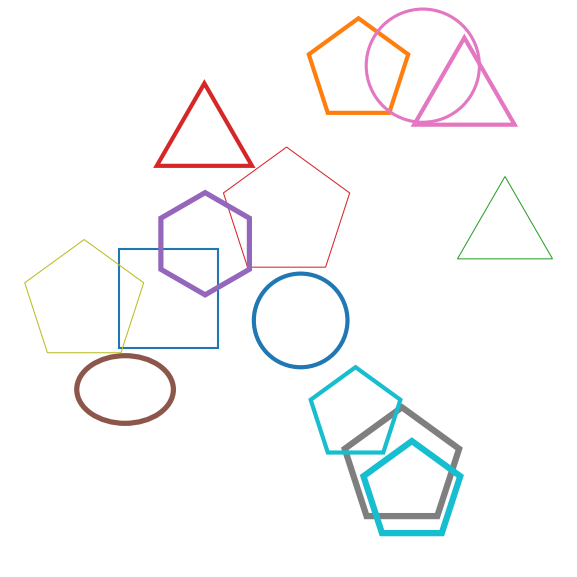[{"shape": "circle", "thickness": 2, "radius": 0.41, "center": [0.521, 0.444]}, {"shape": "square", "thickness": 1, "radius": 0.43, "center": [0.291, 0.482]}, {"shape": "pentagon", "thickness": 2, "radius": 0.45, "center": [0.621, 0.877]}, {"shape": "triangle", "thickness": 0.5, "radius": 0.48, "center": [0.874, 0.598]}, {"shape": "pentagon", "thickness": 0.5, "radius": 0.57, "center": [0.496, 0.629]}, {"shape": "triangle", "thickness": 2, "radius": 0.48, "center": [0.354, 0.76]}, {"shape": "hexagon", "thickness": 2.5, "radius": 0.44, "center": [0.355, 0.577]}, {"shape": "oval", "thickness": 2.5, "radius": 0.42, "center": [0.217, 0.325]}, {"shape": "circle", "thickness": 1.5, "radius": 0.49, "center": [0.732, 0.885]}, {"shape": "triangle", "thickness": 2, "radius": 0.5, "center": [0.804, 0.833]}, {"shape": "pentagon", "thickness": 3, "radius": 0.52, "center": [0.696, 0.19]}, {"shape": "pentagon", "thickness": 0.5, "radius": 0.54, "center": [0.146, 0.476]}, {"shape": "pentagon", "thickness": 3, "radius": 0.44, "center": [0.713, 0.147]}, {"shape": "pentagon", "thickness": 2, "radius": 0.41, "center": [0.616, 0.282]}]